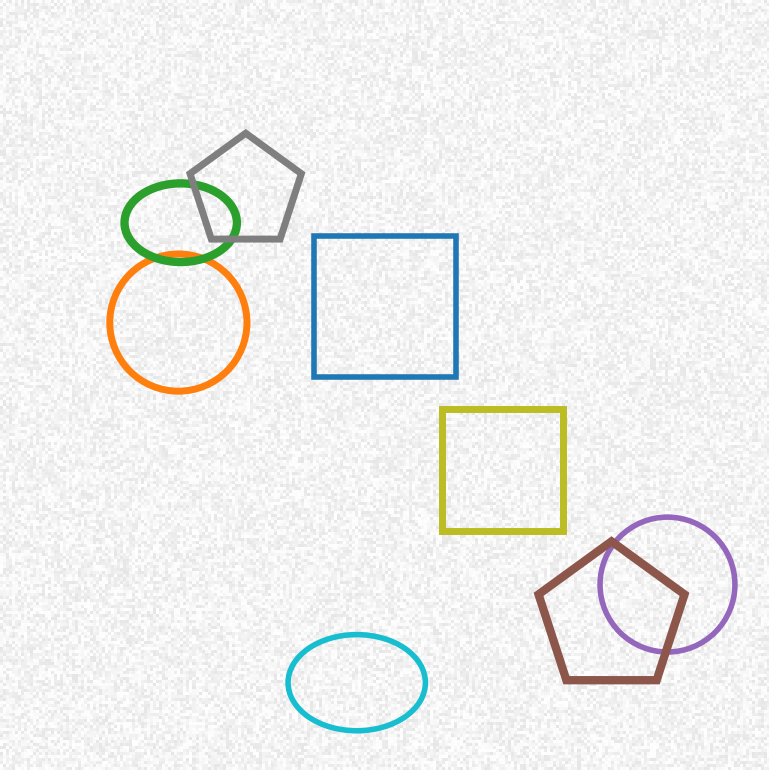[{"shape": "square", "thickness": 2, "radius": 0.46, "center": [0.5, 0.602]}, {"shape": "circle", "thickness": 2.5, "radius": 0.45, "center": [0.232, 0.581]}, {"shape": "oval", "thickness": 3, "radius": 0.36, "center": [0.235, 0.711]}, {"shape": "circle", "thickness": 2, "radius": 0.44, "center": [0.867, 0.241]}, {"shape": "pentagon", "thickness": 3, "radius": 0.5, "center": [0.794, 0.197]}, {"shape": "pentagon", "thickness": 2.5, "radius": 0.38, "center": [0.319, 0.751]}, {"shape": "square", "thickness": 2.5, "radius": 0.39, "center": [0.653, 0.389]}, {"shape": "oval", "thickness": 2, "radius": 0.45, "center": [0.463, 0.113]}]